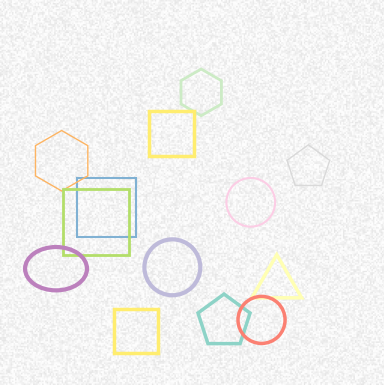[{"shape": "pentagon", "thickness": 2.5, "radius": 0.36, "center": [0.582, 0.165]}, {"shape": "triangle", "thickness": 2.5, "radius": 0.37, "center": [0.719, 0.264]}, {"shape": "circle", "thickness": 3, "radius": 0.36, "center": [0.448, 0.306]}, {"shape": "circle", "thickness": 2.5, "radius": 0.31, "center": [0.679, 0.169]}, {"shape": "square", "thickness": 1.5, "radius": 0.39, "center": [0.277, 0.461]}, {"shape": "hexagon", "thickness": 1, "radius": 0.39, "center": [0.16, 0.582]}, {"shape": "square", "thickness": 2, "radius": 0.43, "center": [0.249, 0.423]}, {"shape": "circle", "thickness": 1.5, "radius": 0.32, "center": [0.651, 0.475]}, {"shape": "pentagon", "thickness": 1, "radius": 0.29, "center": [0.801, 0.566]}, {"shape": "oval", "thickness": 3, "radius": 0.4, "center": [0.146, 0.302]}, {"shape": "hexagon", "thickness": 2, "radius": 0.3, "center": [0.523, 0.76]}, {"shape": "square", "thickness": 2.5, "radius": 0.29, "center": [0.353, 0.14]}, {"shape": "square", "thickness": 2.5, "radius": 0.29, "center": [0.445, 0.654]}]